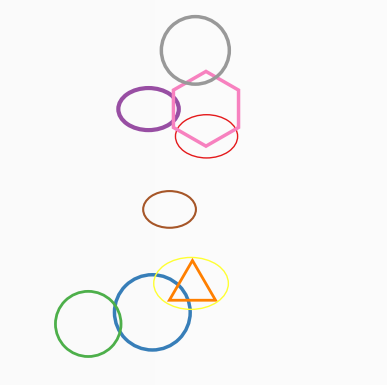[{"shape": "oval", "thickness": 1, "radius": 0.4, "center": [0.533, 0.646]}, {"shape": "circle", "thickness": 2.5, "radius": 0.49, "center": [0.393, 0.189]}, {"shape": "circle", "thickness": 2, "radius": 0.42, "center": [0.228, 0.159]}, {"shape": "oval", "thickness": 3, "radius": 0.39, "center": [0.383, 0.717]}, {"shape": "triangle", "thickness": 2, "radius": 0.34, "center": [0.497, 0.255]}, {"shape": "oval", "thickness": 1, "radius": 0.48, "center": [0.493, 0.264]}, {"shape": "oval", "thickness": 1.5, "radius": 0.34, "center": [0.438, 0.456]}, {"shape": "hexagon", "thickness": 2.5, "radius": 0.49, "center": [0.532, 0.717]}, {"shape": "circle", "thickness": 2.5, "radius": 0.44, "center": [0.504, 0.869]}]